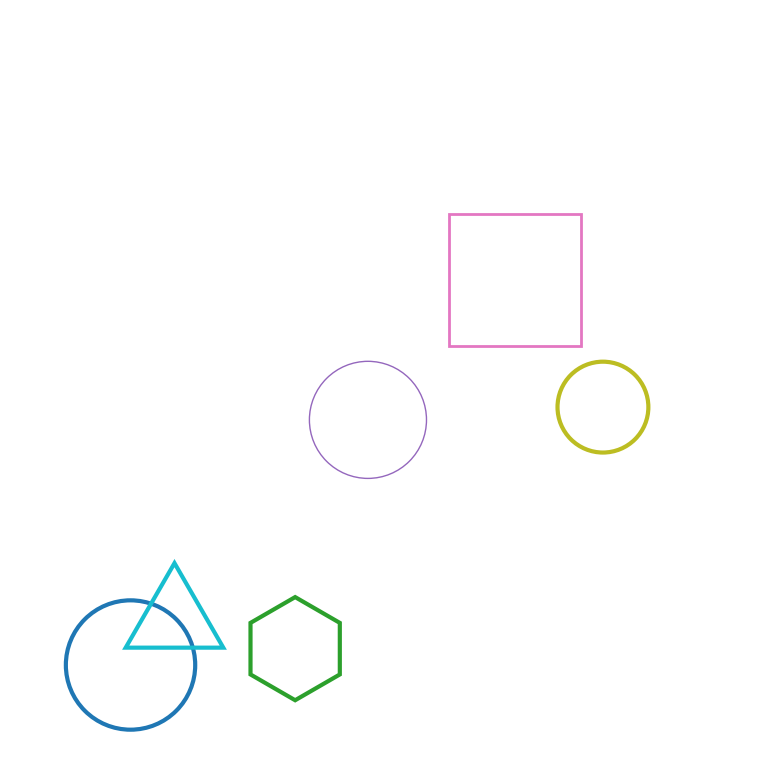[{"shape": "circle", "thickness": 1.5, "radius": 0.42, "center": [0.17, 0.136]}, {"shape": "hexagon", "thickness": 1.5, "radius": 0.33, "center": [0.383, 0.158]}, {"shape": "circle", "thickness": 0.5, "radius": 0.38, "center": [0.478, 0.455]}, {"shape": "square", "thickness": 1, "radius": 0.43, "center": [0.669, 0.637]}, {"shape": "circle", "thickness": 1.5, "radius": 0.29, "center": [0.783, 0.471]}, {"shape": "triangle", "thickness": 1.5, "radius": 0.37, "center": [0.227, 0.195]}]